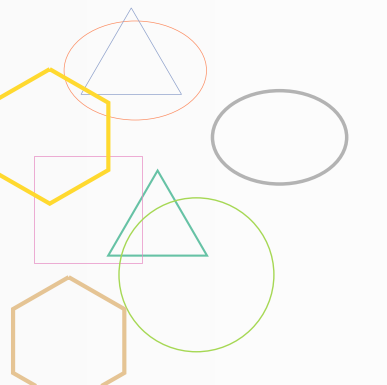[{"shape": "triangle", "thickness": 1.5, "radius": 0.74, "center": [0.407, 0.41]}, {"shape": "oval", "thickness": 0.5, "radius": 0.92, "center": [0.349, 0.817]}, {"shape": "triangle", "thickness": 0.5, "radius": 0.75, "center": [0.339, 0.83]}, {"shape": "square", "thickness": 0.5, "radius": 0.7, "center": [0.227, 0.455]}, {"shape": "circle", "thickness": 1, "radius": 1.0, "center": [0.507, 0.286]}, {"shape": "hexagon", "thickness": 3, "radius": 0.87, "center": [0.128, 0.646]}, {"shape": "hexagon", "thickness": 3, "radius": 0.83, "center": [0.177, 0.114]}, {"shape": "oval", "thickness": 2.5, "radius": 0.87, "center": [0.721, 0.643]}]